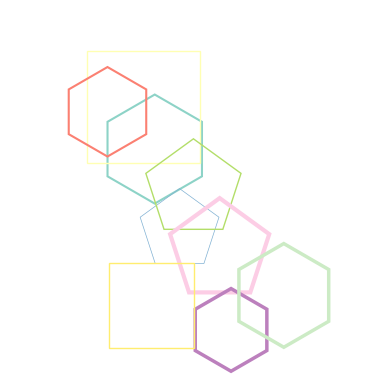[{"shape": "hexagon", "thickness": 1.5, "radius": 0.71, "center": [0.402, 0.613]}, {"shape": "square", "thickness": 1, "radius": 0.73, "center": [0.373, 0.721]}, {"shape": "hexagon", "thickness": 1.5, "radius": 0.58, "center": [0.279, 0.71]}, {"shape": "pentagon", "thickness": 0.5, "radius": 0.54, "center": [0.466, 0.403]}, {"shape": "pentagon", "thickness": 1, "radius": 0.65, "center": [0.502, 0.509]}, {"shape": "pentagon", "thickness": 3, "radius": 0.68, "center": [0.571, 0.35]}, {"shape": "hexagon", "thickness": 2.5, "radius": 0.54, "center": [0.6, 0.143]}, {"shape": "hexagon", "thickness": 2.5, "radius": 0.67, "center": [0.737, 0.233]}, {"shape": "square", "thickness": 1, "radius": 0.55, "center": [0.393, 0.207]}]